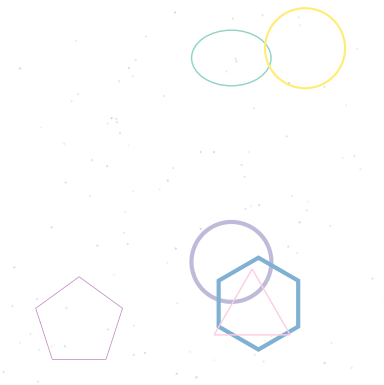[{"shape": "oval", "thickness": 1, "radius": 0.52, "center": [0.601, 0.849]}, {"shape": "circle", "thickness": 3, "radius": 0.52, "center": [0.601, 0.32]}, {"shape": "hexagon", "thickness": 3, "radius": 0.6, "center": [0.671, 0.211]}, {"shape": "triangle", "thickness": 1, "radius": 0.57, "center": [0.655, 0.187]}, {"shape": "pentagon", "thickness": 0.5, "radius": 0.59, "center": [0.206, 0.163]}, {"shape": "circle", "thickness": 1.5, "radius": 0.52, "center": [0.792, 0.875]}]